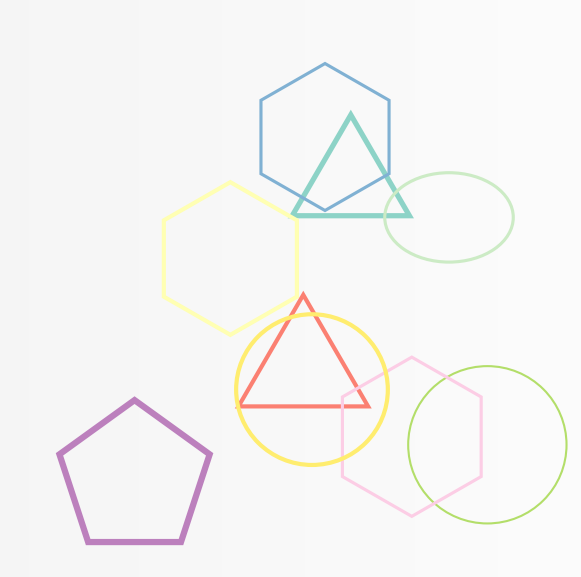[{"shape": "triangle", "thickness": 2.5, "radius": 0.58, "center": [0.604, 0.684]}, {"shape": "hexagon", "thickness": 2, "radius": 0.66, "center": [0.396, 0.552]}, {"shape": "triangle", "thickness": 2, "radius": 0.64, "center": [0.522, 0.36]}, {"shape": "hexagon", "thickness": 1.5, "radius": 0.64, "center": [0.559, 0.762]}, {"shape": "circle", "thickness": 1, "radius": 0.68, "center": [0.838, 0.229]}, {"shape": "hexagon", "thickness": 1.5, "radius": 0.69, "center": [0.708, 0.243]}, {"shape": "pentagon", "thickness": 3, "radius": 0.68, "center": [0.232, 0.17]}, {"shape": "oval", "thickness": 1.5, "radius": 0.55, "center": [0.772, 0.623]}, {"shape": "circle", "thickness": 2, "radius": 0.65, "center": [0.537, 0.324]}]